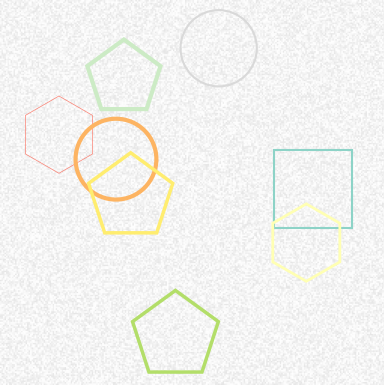[{"shape": "square", "thickness": 1.5, "radius": 0.5, "center": [0.813, 0.509]}, {"shape": "hexagon", "thickness": 2, "radius": 0.5, "center": [0.796, 0.37]}, {"shape": "hexagon", "thickness": 0.5, "radius": 0.5, "center": [0.153, 0.65]}, {"shape": "circle", "thickness": 3, "radius": 0.52, "center": [0.301, 0.587]}, {"shape": "pentagon", "thickness": 2.5, "radius": 0.59, "center": [0.456, 0.128]}, {"shape": "circle", "thickness": 1.5, "radius": 0.5, "center": [0.568, 0.875]}, {"shape": "pentagon", "thickness": 3, "radius": 0.5, "center": [0.322, 0.797]}, {"shape": "pentagon", "thickness": 2.5, "radius": 0.57, "center": [0.339, 0.488]}]